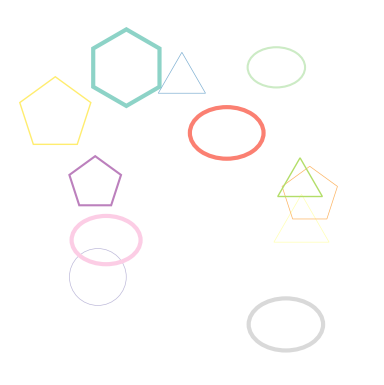[{"shape": "hexagon", "thickness": 3, "radius": 0.5, "center": [0.328, 0.824]}, {"shape": "triangle", "thickness": 0.5, "radius": 0.41, "center": [0.783, 0.412]}, {"shape": "circle", "thickness": 0.5, "radius": 0.37, "center": [0.254, 0.281]}, {"shape": "oval", "thickness": 3, "radius": 0.48, "center": [0.589, 0.655]}, {"shape": "triangle", "thickness": 0.5, "radius": 0.35, "center": [0.472, 0.793]}, {"shape": "pentagon", "thickness": 0.5, "radius": 0.38, "center": [0.805, 0.492]}, {"shape": "triangle", "thickness": 1, "radius": 0.33, "center": [0.779, 0.523]}, {"shape": "oval", "thickness": 3, "radius": 0.45, "center": [0.276, 0.376]}, {"shape": "oval", "thickness": 3, "radius": 0.48, "center": [0.743, 0.157]}, {"shape": "pentagon", "thickness": 1.5, "radius": 0.35, "center": [0.247, 0.524]}, {"shape": "oval", "thickness": 1.5, "radius": 0.37, "center": [0.718, 0.825]}, {"shape": "pentagon", "thickness": 1, "radius": 0.49, "center": [0.144, 0.704]}]